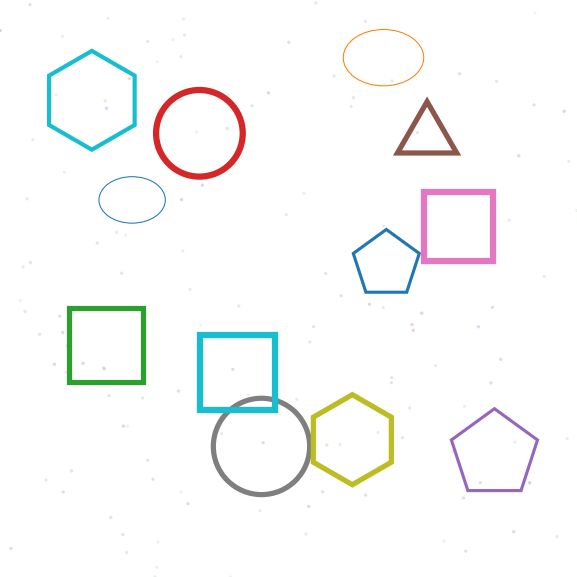[{"shape": "oval", "thickness": 0.5, "radius": 0.29, "center": [0.229, 0.653]}, {"shape": "pentagon", "thickness": 1.5, "radius": 0.3, "center": [0.669, 0.542]}, {"shape": "oval", "thickness": 0.5, "radius": 0.35, "center": [0.664, 0.899]}, {"shape": "square", "thickness": 2.5, "radius": 0.32, "center": [0.183, 0.401]}, {"shape": "circle", "thickness": 3, "radius": 0.38, "center": [0.345, 0.768]}, {"shape": "pentagon", "thickness": 1.5, "radius": 0.39, "center": [0.856, 0.213]}, {"shape": "triangle", "thickness": 2.5, "radius": 0.3, "center": [0.74, 0.764]}, {"shape": "square", "thickness": 3, "radius": 0.3, "center": [0.794, 0.607]}, {"shape": "circle", "thickness": 2.5, "radius": 0.42, "center": [0.453, 0.226]}, {"shape": "hexagon", "thickness": 2.5, "radius": 0.39, "center": [0.61, 0.238]}, {"shape": "square", "thickness": 3, "radius": 0.33, "center": [0.411, 0.354]}, {"shape": "hexagon", "thickness": 2, "radius": 0.43, "center": [0.159, 0.825]}]